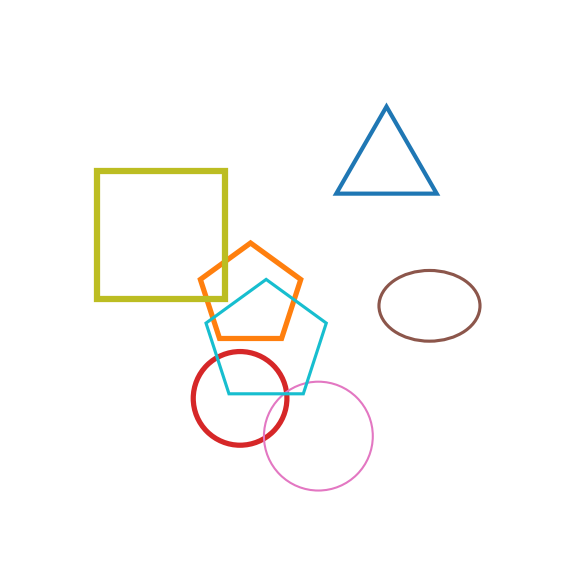[{"shape": "triangle", "thickness": 2, "radius": 0.5, "center": [0.669, 0.714]}, {"shape": "pentagon", "thickness": 2.5, "radius": 0.46, "center": [0.434, 0.487]}, {"shape": "circle", "thickness": 2.5, "radius": 0.41, "center": [0.416, 0.309]}, {"shape": "oval", "thickness": 1.5, "radius": 0.44, "center": [0.744, 0.47]}, {"shape": "circle", "thickness": 1, "radius": 0.47, "center": [0.551, 0.244]}, {"shape": "square", "thickness": 3, "radius": 0.55, "center": [0.279, 0.592]}, {"shape": "pentagon", "thickness": 1.5, "radius": 0.55, "center": [0.461, 0.406]}]